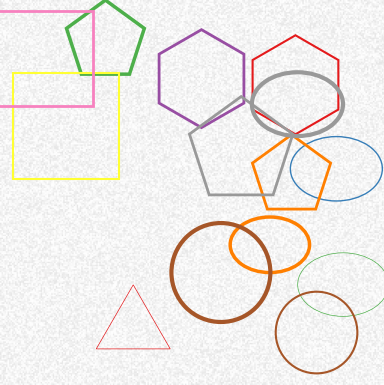[{"shape": "triangle", "thickness": 0.5, "radius": 0.55, "center": [0.346, 0.149]}, {"shape": "hexagon", "thickness": 1.5, "radius": 0.64, "center": [0.767, 0.78]}, {"shape": "oval", "thickness": 1, "radius": 0.6, "center": [0.874, 0.562]}, {"shape": "oval", "thickness": 0.5, "radius": 0.59, "center": [0.891, 0.261]}, {"shape": "pentagon", "thickness": 2.5, "radius": 0.53, "center": [0.274, 0.893]}, {"shape": "hexagon", "thickness": 2, "radius": 0.64, "center": [0.523, 0.796]}, {"shape": "pentagon", "thickness": 2, "radius": 0.53, "center": [0.757, 0.543]}, {"shape": "oval", "thickness": 2.5, "radius": 0.52, "center": [0.701, 0.364]}, {"shape": "square", "thickness": 1.5, "radius": 0.69, "center": [0.172, 0.672]}, {"shape": "circle", "thickness": 3, "radius": 0.64, "center": [0.574, 0.292]}, {"shape": "circle", "thickness": 1.5, "radius": 0.53, "center": [0.822, 0.136]}, {"shape": "square", "thickness": 2, "radius": 0.61, "center": [0.119, 0.849]}, {"shape": "pentagon", "thickness": 2, "radius": 0.71, "center": [0.626, 0.608]}, {"shape": "oval", "thickness": 3, "radius": 0.59, "center": [0.773, 0.729]}]